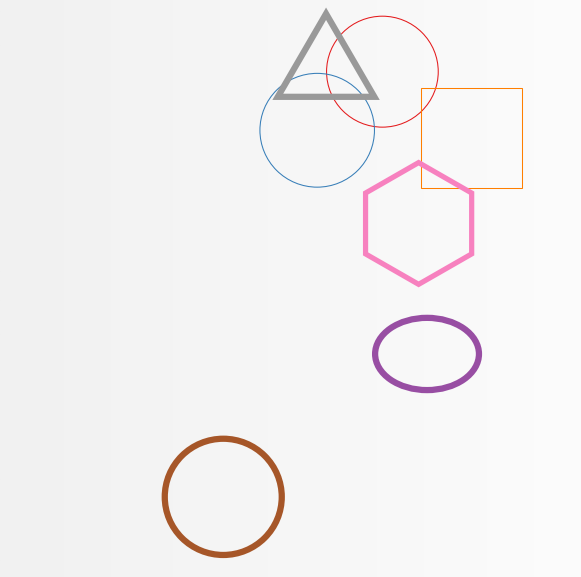[{"shape": "circle", "thickness": 0.5, "radius": 0.48, "center": [0.658, 0.875]}, {"shape": "circle", "thickness": 0.5, "radius": 0.49, "center": [0.546, 0.774]}, {"shape": "oval", "thickness": 3, "radius": 0.45, "center": [0.735, 0.386]}, {"shape": "square", "thickness": 0.5, "radius": 0.43, "center": [0.811, 0.76]}, {"shape": "circle", "thickness": 3, "radius": 0.5, "center": [0.384, 0.139]}, {"shape": "hexagon", "thickness": 2.5, "radius": 0.53, "center": [0.72, 0.612]}, {"shape": "triangle", "thickness": 3, "radius": 0.48, "center": [0.561, 0.879]}]